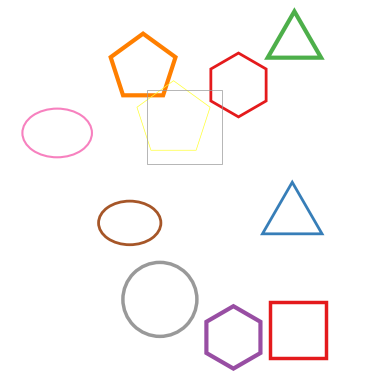[{"shape": "square", "thickness": 2.5, "radius": 0.36, "center": [0.775, 0.143]}, {"shape": "hexagon", "thickness": 2, "radius": 0.41, "center": [0.619, 0.779]}, {"shape": "triangle", "thickness": 2, "radius": 0.45, "center": [0.759, 0.437]}, {"shape": "triangle", "thickness": 3, "radius": 0.4, "center": [0.765, 0.89]}, {"shape": "hexagon", "thickness": 3, "radius": 0.41, "center": [0.606, 0.124]}, {"shape": "pentagon", "thickness": 3, "radius": 0.44, "center": [0.372, 0.824]}, {"shape": "pentagon", "thickness": 0.5, "radius": 0.5, "center": [0.451, 0.691]}, {"shape": "oval", "thickness": 2, "radius": 0.4, "center": [0.337, 0.421]}, {"shape": "oval", "thickness": 1.5, "radius": 0.45, "center": [0.148, 0.655]}, {"shape": "square", "thickness": 0.5, "radius": 0.48, "center": [0.479, 0.67]}, {"shape": "circle", "thickness": 2.5, "radius": 0.48, "center": [0.415, 0.222]}]